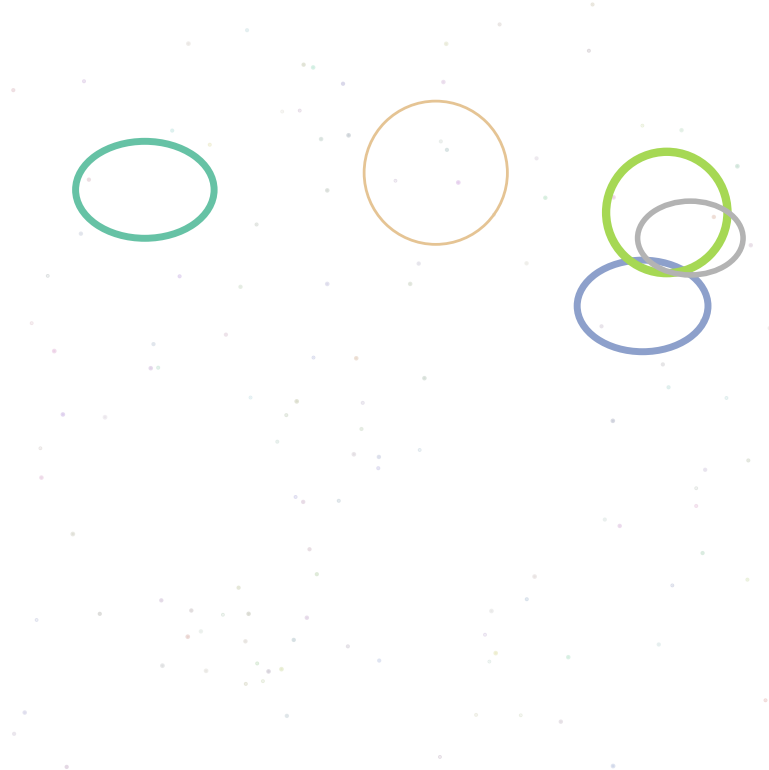[{"shape": "oval", "thickness": 2.5, "radius": 0.45, "center": [0.188, 0.753]}, {"shape": "oval", "thickness": 2.5, "radius": 0.42, "center": [0.835, 0.603]}, {"shape": "circle", "thickness": 3, "radius": 0.39, "center": [0.866, 0.724]}, {"shape": "circle", "thickness": 1, "radius": 0.47, "center": [0.566, 0.776]}, {"shape": "oval", "thickness": 2, "radius": 0.34, "center": [0.897, 0.691]}]